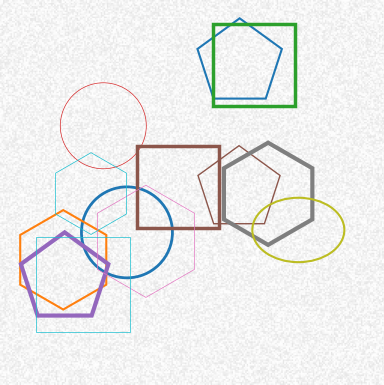[{"shape": "circle", "thickness": 2, "radius": 0.59, "center": [0.33, 0.396]}, {"shape": "pentagon", "thickness": 1.5, "radius": 0.58, "center": [0.623, 0.837]}, {"shape": "hexagon", "thickness": 1.5, "radius": 0.65, "center": [0.164, 0.325]}, {"shape": "square", "thickness": 2.5, "radius": 0.53, "center": [0.66, 0.831]}, {"shape": "circle", "thickness": 0.5, "radius": 0.56, "center": [0.268, 0.673]}, {"shape": "pentagon", "thickness": 3, "radius": 0.6, "center": [0.168, 0.277]}, {"shape": "square", "thickness": 2.5, "radius": 0.53, "center": [0.463, 0.514]}, {"shape": "pentagon", "thickness": 1, "radius": 0.56, "center": [0.621, 0.51]}, {"shape": "hexagon", "thickness": 0.5, "radius": 0.73, "center": [0.379, 0.373]}, {"shape": "hexagon", "thickness": 3, "radius": 0.66, "center": [0.696, 0.497]}, {"shape": "oval", "thickness": 1.5, "radius": 0.6, "center": [0.775, 0.403]}, {"shape": "hexagon", "thickness": 0.5, "radius": 0.53, "center": [0.236, 0.497]}, {"shape": "square", "thickness": 0.5, "radius": 0.61, "center": [0.215, 0.26]}]